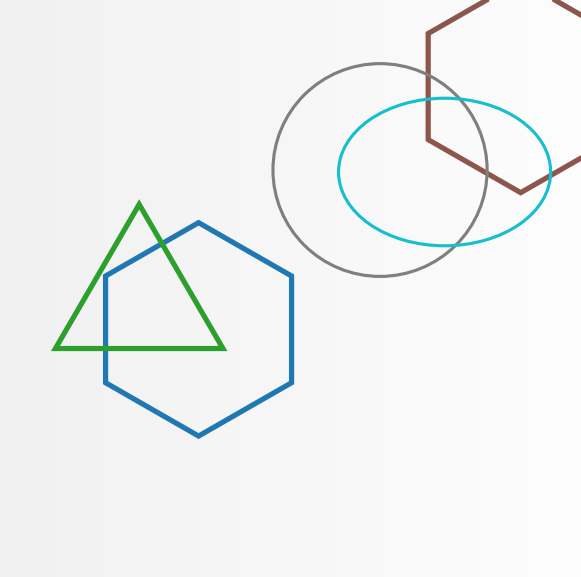[{"shape": "hexagon", "thickness": 2.5, "radius": 0.92, "center": [0.342, 0.429]}, {"shape": "triangle", "thickness": 2.5, "radius": 0.83, "center": [0.239, 0.479]}, {"shape": "hexagon", "thickness": 2.5, "radius": 0.92, "center": [0.896, 0.849]}, {"shape": "circle", "thickness": 1.5, "radius": 0.92, "center": [0.654, 0.705]}, {"shape": "oval", "thickness": 1.5, "radius": 0.91, "center": [0.765, 0.701]}]